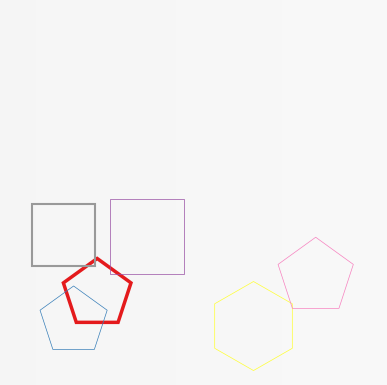[{"shape": "pentagon", "thickness": 2.5, "radius": 0.46, "center": [0.251, 0.237]}, {"shape": "pentagon", "thickness": 0.5, "radius": 0.46, "center": [0.19, 0.166]}, {"shape": "square", "thickness": 0.5, "radius": 0.48, "center": [0.379, 0.385]}, {"shape": "hexagon", "thickness": 0.5, "radius": 0.58, "center": [0.654, 0.153]}, {"shape": "pentagon", "thickness": 0.5, "radius": 0.51, "center": [0.815, 0.282]}, {"shape": "square", "thickness": 1.5, "radius": 0.4, "center": [0.164, 0.391]}]